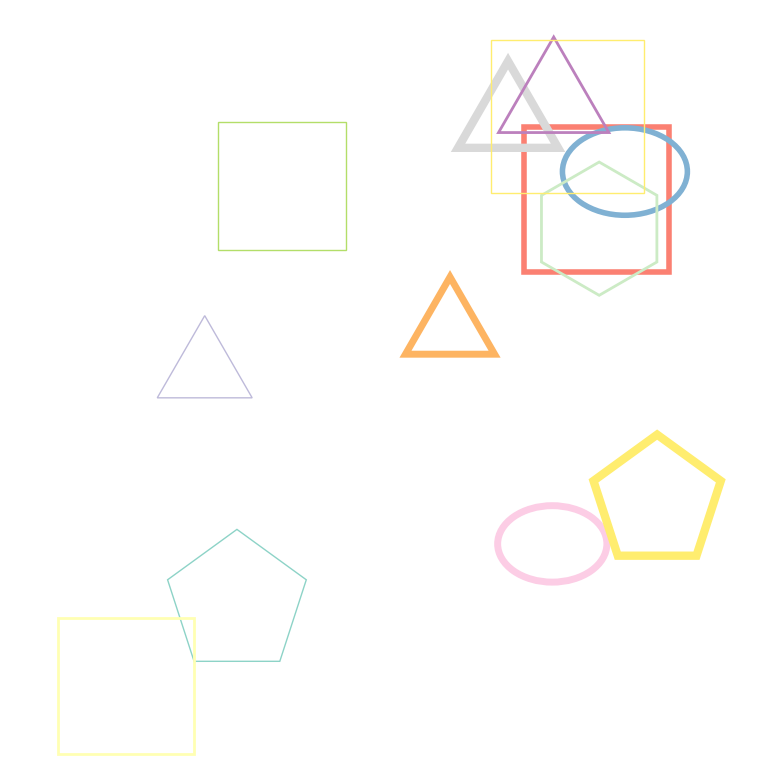[{"shape": "pentagon", "thickness": 0.5, "radius": 0.47, "center": [0.308, 0.218]}, {"shape": "square", "thickness": 1, "radius": 0.44, "center": [0.163, 0.109]}, {"shape": "triangle", "thickness": 0.5, "radius": 0.36, "center": [0.266, 0.519]}, {"shape": "square", "thickness": 2, "radius": 0.47, "center": [0.775, 0.741]}, {"shape": "oval", "thickness": 2, "radius": 0.41, "center": [0.812, 0.777]}, {"shape": "triangle", "thickness": 2.5, "radius": 0.33, "center": [0.584, 0.573]}, {"shape": "square", "thickness": 0.5, "radius": 0.41, "center": [0.366, 0.758]}, {"shape": "oval", "thickness": 2.5, "radius": 0.35, "center": [0.717, 0.294]}, {"shape": "triangle", "thickness": 3, "radius": 0.38, "center": [0.66, 0.846]}, {"shape": "triangle", "thickness": 1, "radius": 0.41, "center": [0.719, 0.869]}, {"shape": "hexagon", "thickness": 1, "radius": 0.43, "center": [0.778, 0.703]}, {"shape": "square", "thickness": 0.5, "radius": 0.5, "center": [0.737, 0.849]}, {"shape": "pentagon", "thickness": 3, "radius": 0.43, "center": [0.853, 0.349]}]